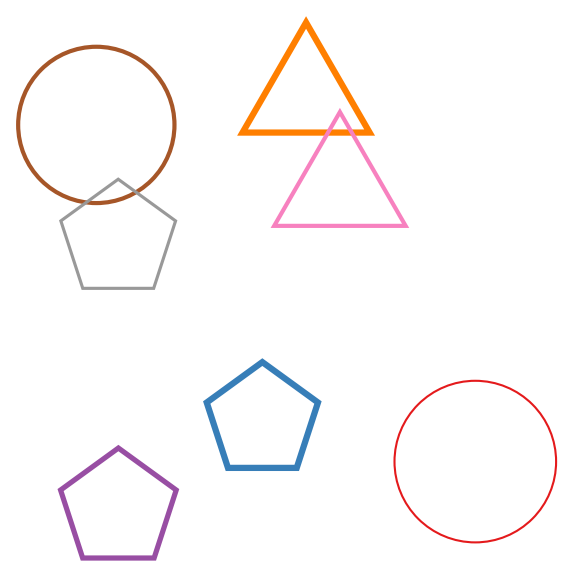[{"shape": "circle", "thickness": 1, "radius": 0.7, "center": [0.823, 0.2]}, {"shape": "pentagon", "thickness": 3, "radius": 0.51, "center": [0.454, 0.271]}, {"shape": "pentagon", "thickness": 2.5, "radius": 0.53, "center": [0.205, 0.118]}, {"shape": "triangle", "thickness": 3, "radius": 0.64, "center": [0.53, 0.833]}, {"shape": "circle", "thickness": 2, "radius": 0.68, "center": [0.167, 0.783]}, {"shape": "triangle", "thickness": 2, "radius": 0.66, "center": [0.589, 0.674]}, {"shape": "pentagon", "thickness": 1.5, "radius": 0.52, "center": [0.205, 0.584]}]